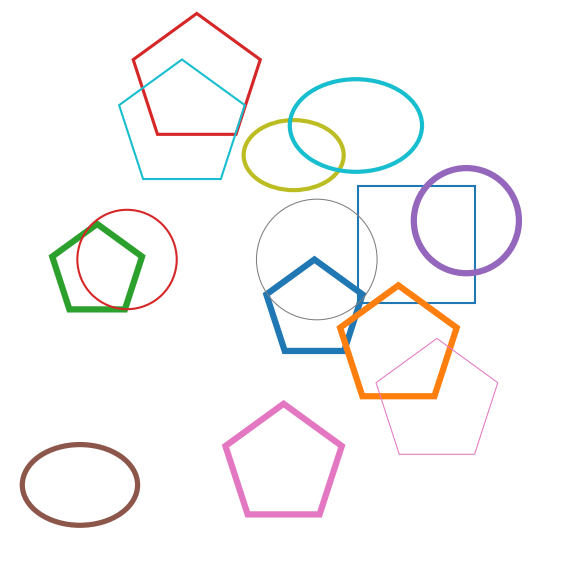[{"shape": "square", "thickness": 1, "radius": 0.51, "center": [0.721, 0.576]}, {"shape": "pentagon", "thickness": 3, "radius": 0.44, "center": [0.544, 0.462]}, {"shape": "pentagon", "thickness": 3, "radius": 0.53, "center": [0.69, 0.399]}, {"shape": "pentagon", "thickness": 3, "radius": 0.41, "center": [0.168, 0.53]}, {"shape": "circle", "thickness": 1, "radius": 0.43, "center": [0.22, 0.55]}, {"shape": "pentagon", "thickness": 1.5, "radius": 0.58, "center": [0.341, 0.86]}, {"shape": "circle", "thickness": 3, "radius": 0.46, "center": [0.808, 0.617]}, {"shape": "oval", "thickness": 2.5, "radius": 0.5, "center": [0.138, 0.159]}, {"shape": "pentagon", "thickness": 0.5, "radius": 0.55, "center": [0.757, 0.302]}, {"shape": "pentagon", "thickness": 3, "radius": 0.53, "center": [0.491, 0.194]}, {"shape": "circle", "thickness": 0.5, "radius": 0.52, "center": [0.549, 0.55]}, {"shape": "oval", "thickness": 2, "radius": 0.43, "center": [0.509, 0.731]}, {"shape": "pentagon", "thickness": 1, "radius": 0.57, "center": [0.315, 0.782]}, {"shape": "oval", "thickness": 2, "radius": 0.57, "center": [0.616, 0.782]}]